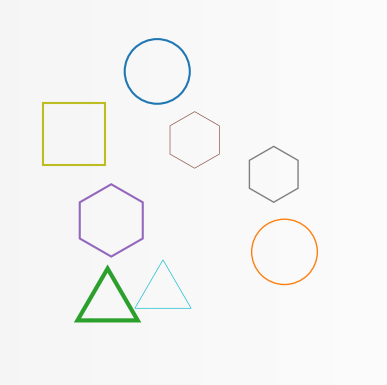[{"shape": "circle", "thickness": 1.5, "radius": 0.42, "center": [0.406, 0.814]}, {"shape": "circle", "thickness": 1, "radius": 0.42, "center": [0.734, 0.346]}, {"shape": "triangle", "thickness": 3, "radius": 0.45, "center": [0.278, 0.213]}, {"shape": "hexagon", "thickness": 1.5, "radius": 0.47, "center": [0.287, 0.427]}, {"shape": "hexagon", "thickness": 0.5, "radius": 0.37, "center": [0.502, 0.637]}, {"shape": "hexagon", "thickness": 1, "radius": 0.36, "center": [0.706, 0.547]}, {"shape": "square", "thickness": 1.5, "radius": 0.4, "center": [0.191, 0.651]}, {"shape": "triangle", "thickness": 0.5, "radius": 0.42, "center": [0.421, 0.241]}]